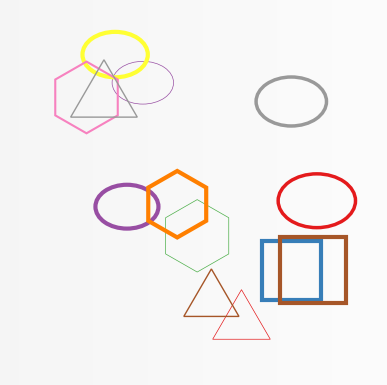[{"shape": "triangle", "thickness": 0.5, "radius": 0.43, "center": [0.623, 0.162]}, {"shape": "oval", "thickness": 2.5, "radius": 0.5, "center": [0.818, 0.479]}, {"shape": "square", "thickness": 3, "radius": 0.38, "center": [0.753, 0.298]}, {"shape": "hexagon", "thickness": 0.5, "radius": 0.47, "center": [0.509, 0.387]}, {"shape": "oval", "thickness": 3, "radius": 0.41, "center": [0.328, 0.463]}, {"shape": "oval", "thickness": 0.5, "radius": 0.4, "center": [0.369, 0.785]}, {"shape": "hexagon", "thickness": 3, "radius": 0.43, "center": [0.457, 0.47]}, {"shape": "oval", "thickness": 3, "radius": 0.42, "center": [0.297, 0.858]}, {"shape": "triangle", "thickness": 1, "radius": 0.41, "center": [0.546, 0.219]}, {"shape": "square", "thickness": 3, "radius": 0.43, "center": [0.809, 0.299]}, {"shape": "hexagon", "thickness": 1.5, "radius": 0.47, "center": [0.223, 0.747]}, {"shape": "oval", "thickness": 2.5, "radius": 0.45, "center": [0.752, 0.736]}, {"shape": "triangle", "thickness": 1, "radius": 0.5, "center": [0.268, 0.745]}]